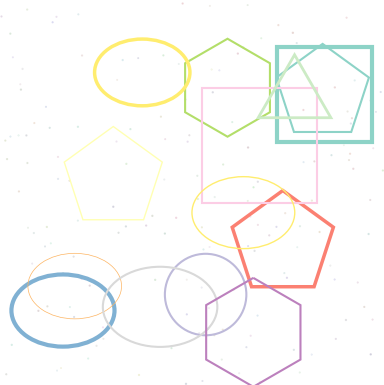[{"shape": "square", "thickness": 3, "radius": 0.61, "center": [0.843, 0.755]}, {"shape": "pentagon", "thickness": 1.5, "radius": 0.63, "center": [0.838, 0.76]}, {"shape": "pentagon", "thickness": 1, "radius": 0.67, "center": [0.294, 0.538]}, {"shape": "circle", "thickness": 1.5, "radius": 0.53, "center": [0.534, 0.235]}, {"shape": "pentagon", "thickness": 2.5, "radius": 0.69, "center": [0.735, 0.367]}, {"shape": "oval", "thickness": 3, "radius": 0.67, "center": [0.164, 0.193]}, {"shape": "oval", "thickness": 0.5, "radius": 0.61, "center": [0.194, 0.257]}, {"shape": "hexagon", "thickness": 1.5, "radius": 0.64, "center": [0.591, 0.772]}, {"shape": "square", "thickness": 1.5, "radius": 0.74, "center": [0.674, 0.622]}, {"shape": "oval", "thickness": 1.5, "radius": 0.74, "center": [0.416, 0.203]}, {"shape": "hexagon", "thickness": 1.5, "radius": 0.71, "center": [0.658, 0.137]}, {"shape": "triangle", "thickness": 2, "radius": 0.55, "center": [0.765, 0.749]}, {"shape": "oval", "thickness": 1, "radius": 0.67, "center": [0.632, 0.448]}, {"shape": "oval", "thickness": 2.5, "radius": 0.62, "center": [0.369, 0.812]}]